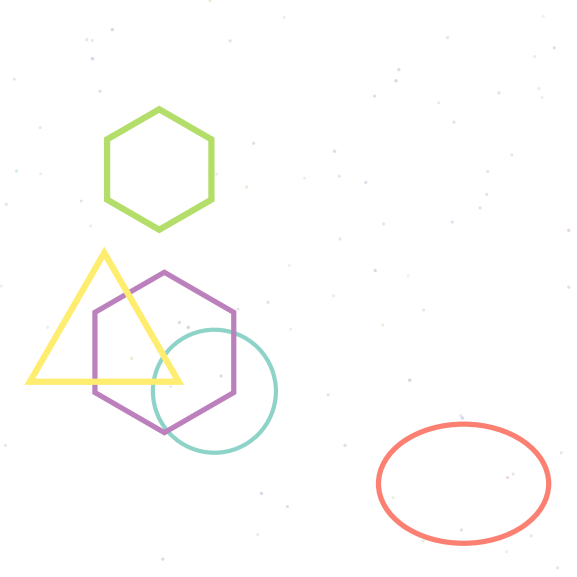[{"shape": "circle", "thickness": 2, "radius": 0.53, "center": [0.371, 0.322]}, {"shape": "oval", "thickness": 2.5, "radius": 0.74, "center": [0.803, 0.162]}, {"shape": "hexagon", "thickness": 3, "radius": 0.52, "center": [0.276, 0.706]}, {"shape": "hexagon", "thickness": 2.5, "radius": 0.69, "center": [0.285, 0.389]}, {"shape": "triangle", "thickness": 3, "radius": 0.74, "center": [0.181, 0.413]}]